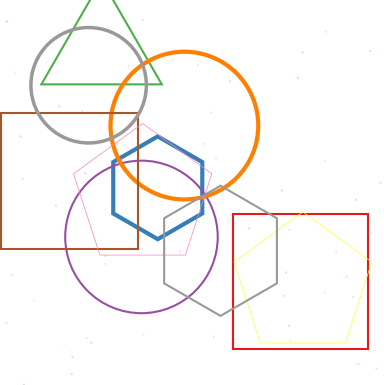[{"shape": "square", "thickness": 1.5, "radius": 0.88, "center": [0.781, 0.268]}, {"shape": "hexagon", "thickness": 3, "radius": 0.67, "center": [0.41, 0.512]}, {"shape": "triangle", "thickness": 1.5, "radius": 0.9, "center": [0.264, 0.871]}, {"shape": "circle", "thickness": 1.5, "radius": 0.99, "center": [0.367, 0.385]}, {"shape": "circle", "thickness": 3, "radius": 0.96, "center": [0.479, 0.674]}, {"shape": "pentagon", "thickness": 0.5, "radius": 0.94, "center": [0.787, 0.261]}, {"shape": "square", "thickness": 1.5, "radius": 0.89, "center": [0.18, 0.53]}, {"shape": "pentagon", "thickness": 0.5, "radius": 0.94, "center": [0.371, 0.49]}, {"shape": "hexagon", "thickness": 1.5, "radius": 0.85, "center": [0.573, 0.349]}, {"shape": "circle", "thickness": 2.5, "radius": 0.75, "center": [0.23, 0.779]}]